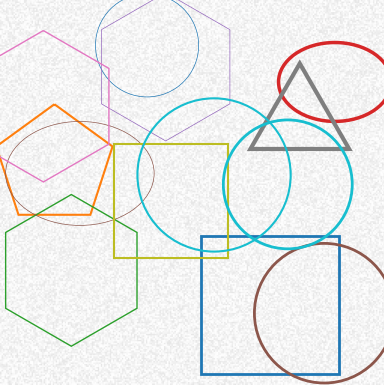[{"shape": "square", "thickness": 2, "radius": 0.9, "center": [0.701, 0.208]}, {"shape": "circle", "thickness": 0.5, "radius": 0.67, "center": [0.382, 0.882]}, {"shape": "pentagon", "thickness": 1.5, "radius": 0.79, "center": [0.141, 0.571]}, {"shape": "hexagon", "thickness": 1, "radius": 0.98, "center": [0.185, 0.298]}, {"shape": "oval", "thickness": 2.5, "radius": 0.73, "center": [0.87, 0.787]}, {"shape": "hexagon", "thickness": 0.5, "radius": 0.96, "center": [0.43, 0.827]}, {"shape": "oval", "thickness": 0.5, "radius": 0.96, "center": [0.207, 0.55]}, {"shape": "circle", "thickness": 2, "radius": 0.91, "center": [0.842, 0.186]}, {"shape": "hexagon", "thickness": 1, "radius": 0.98, "center": [0.113, 0.724]}, {"shape": "triangle", "thickness": 3, "radius": 0.74, "center": [0.779, 0.687]}, {"shape": "square", "thickness": 1.5, "radius": 0.74, "center": [0.444, 0.478]}, {"shape": "circle", "thickness": 2, "radius": 0.84, "center": [0.747, 0.521]}, {"shape": "circle", "thickness": 1.5, "radius": 1.0, "center": [0.556, 0.546]}]